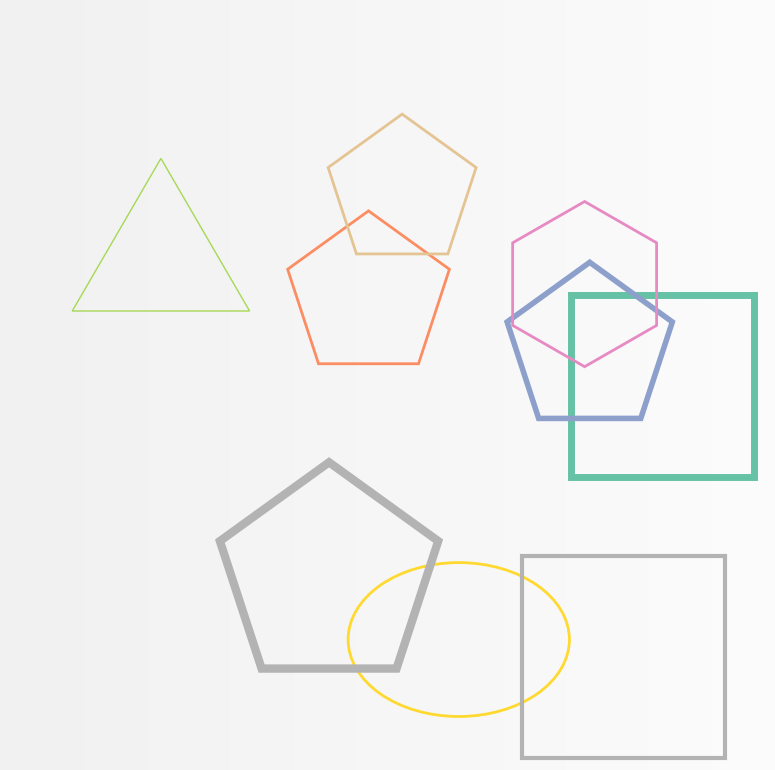[{"shape": "square", "thickness": 2.5, "radius": 0.59, "center": [0.855, 0.498]}, {"shape": "pentagon", "thickness": 1, "radius": 0.55, "center": [0.476, 0.616]}, {"shape": "pentagon", "thickness": 2, "radius": 0.56, "center": [0.761, 0.547]}, {"shape": "hexagon", "thickness": 1, "radius": 0.54, "center": [0.754, 0.631]}, {"shape": "triangle", "thickness": 0.5, "radius": 0.66, "center": [0.208, 0.662]}, {"shape": "oval", "thickness": 1, "radius": 0.71, "center": [0.592, 0.169]}, {"shape": "pentagon", "thickness": 1, "radius": 0.5, "center": [0.519, 0.751]}, {"shape": "pentagon", "thickness": 3, "radius": 0.74, "center": [0.425, 0.252]}, {"shape": "square", "thickness": 1.5, "radius": 0.65, "center": [0.804, 0.147]}]